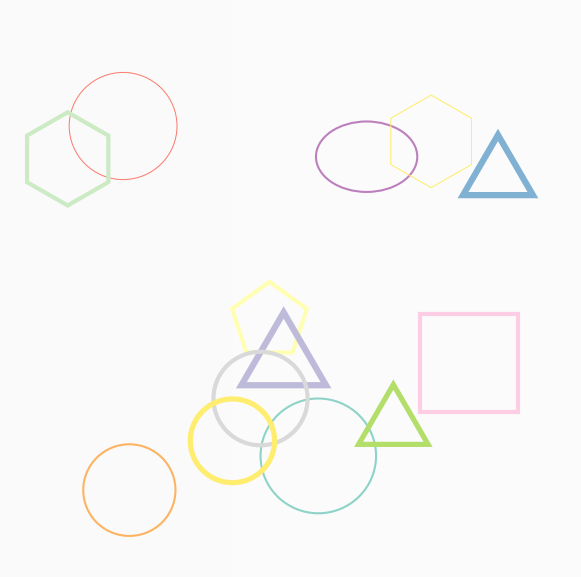[{"shape": "circle", "thickness": 1, "radius": 0.5, "center": [0.548, 0.21]}, {"shape": "pentagon", "thickness": 2, "radius": 0.34, "center": [0.464, 0.444]}, {"shape": "triangle", "thickness": 3, "radius": 0.42, "center": [0.488, 0.374]}, {"shape": "circle", "thickness": 0.5, "radius": 0.46, "center": [0.212, 0.781]}, {"shape": "triangle", "thickness": 3, "radius": 0.35, "center": [0.857, 0.696]}, {"shape": "circle", "thickness": 1, "radius": 0.4, "center": [0.223, 0.15]}, {"shape": "triangle", "thickness": 2.5, "radius": 0.35, "center": [0.677, 0.264]}, {"shape": "square", "thickness": 2, "radius": 0.42, "center": [0.806, 0.37]}, {"shape": "circle", "thickness": 2, "radius": 0.4, "center": [0.448, 0.309]}, {"shape": "oval", "thickness": 1, "radius": 0.44, "center": [0.631, 0.728]}, {"shape": "hexagon", "thickness": 2, "radius": 0.4, "center": [0.116, 0.724]}, {"shape": "circle", "thickness": 2.5, "radius": 0.36, "center": [0.4, 0.236]}, {"shape": "hexagon", "thickness": 0.5, "radius": 0.4, "center": [0.742, 0.754]}]